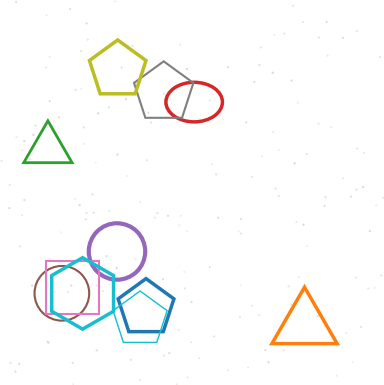[{"shape": "pentagon", "thickness": 2.5, "radius": 0.38, "center": [0.379, 0.2]}, {"shape": "triangle", "thickness": 2.5, "radius": 0.49, "center": [0.791, 0.156]}, {"shape": "triangle", "thickness": 2, "radius": 0.36, "center": [0.124, 0.614]}, {"shape": "oval", "thickness": 2.5, "radius": 0.37, "center": [0.504, 0.735]}, {"shape": "circle", "thickness": 3, "radius": 0.37, "center": [0.304, 0.347]}, {"shape": "circle", "thickness": 1.5, "radius": 0.35, "center": [0.161, 0.238]}, {"shape": "square", "thickness": 1.5, "radius": 0.35, "center": [0.189, 0.254]}, {"shape": "pentagon", "thickness": 1.5, "radius": 0.41, "center": [0.425, 0.76]}, {"shape": "pentagon", "thickness": 2.5, "radius": 0.39, "center": [0.306, 0.819]}, {"shape": "hexagon", "thickness": 2.5, "radius": 0.46, "center": [0.215, 0.238]}, {"shape": "pentagon", "thickness": 1, "radius": 0.37, "center": [0.364, 0.17]}]